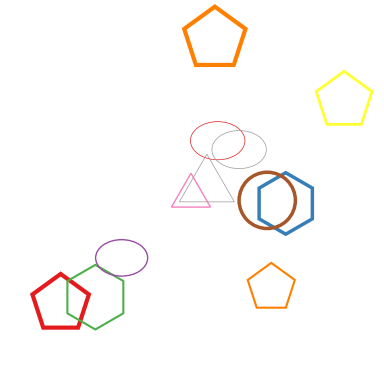[{"shape": "oval", "thickness": 0.5, "radius": 0.35, "center": [0.565, 0.635]}, {"shape": "pentagon", "thickness": 3, "radius": 0.39, "center": [0.158, 0.211]}, {"shape": "hexagon", "thickness": 2.5, "radius": 0.4, "center": [0.742, 0.472]}, {"shape": "hexagon", "thickness": 1.5, "radius": 0.42, "center": [0.248, 0.228]}, {"shape": "oval", "thickness": 1, "radius": 0.34, "center": [0.316, 0.33]}, {"shape": "pentagon", "thickness": 1.5, "radius": 0.32, "center": [0.705, 0.253]}, {"shape": "pentagon", "thickness": 3, "radius": 0.42, "center": [0.558, 0.899]}, {"shape": "pentagon", "thickness": 2, "radius": 0.38, "center": [0.894, 0.739]}, {"shape": "circle", "thickness": 2.5, "radius": 0.37, "center": [0.694, 0.48]}, {"shape": "triangle", "thickness": 1, "radius": 0.29, "center": [0.496, 0.491]}, {"shape": "oval", "thickness": 0.5, "radius": 0.35, "center": [0.621, 0.611]}, {"shape": "triangle", "thickness": 0.5, "radius": 0.41, "center": [0.537, 0.517]}]